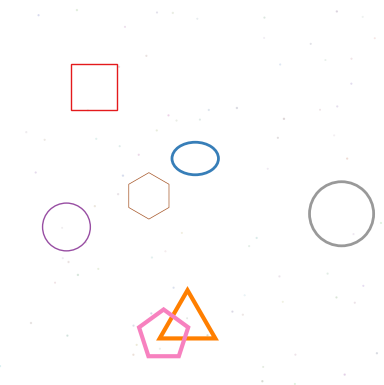[{"shape": "square", "thickness": 1, "radius": 0.3, "center": [0.243, 0.773]}, {"shape": "oval", "thickness": 2, "radius": 0.3, "center": [0.507, 0.588]}, {"shape": "circle", "thickness": 1, "radius": 0.31, "center": [0.173, 0.41]}, {"shape": "triangle", "thickness": 3, "radius": 0.42, "center": [0.487, 0.163]}, {"shape": "hexagon", "thickness": 0.5, "radius": 0.3, "center": [0.387, 0.491]}, {"shape": "pentagon", "thickness": 3, "radius": 0.34, "center": [0.425, 0.129]}, {"shape": "circle", "thickness": 2, "radius": 0.42, "center": [0.887, 0.445]}]